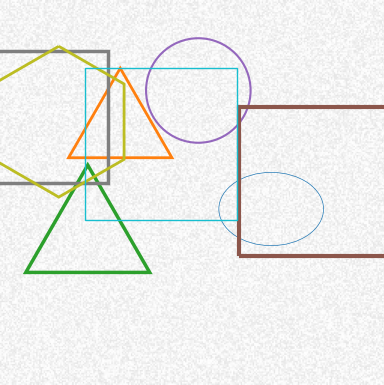[{"shape": "oval", "thickness": 0.5, "radius": 0.68, "center": [0.704, 0.457]}, {"shape": "triangle", "thickness": 2, "radius": 0.78, "center": [0.312, 0.668]}, {"shape": "triangle", "thickness": 2.5, "radius": 0.93, "center": [0.228, 0.385]}, {"shape": "circle", "thickness": 1.5, "radius": 0.68, "center": [0.515, 0.765]}, {"shape": "square", "thickness": 3, "radius": 0.96, "center": [0.814, 0.528]}, {"shape": "square", "thickness": 2.5, "radius": 0.85, "center": [0.111, 0.696]}, {"shape": "hexagon", "thickness": 2, "radius": 0.98, "center": [0.153, 0.684]}, {"shape": "square", "thickness": 1, "radius": 0.99, "center": [0.419, 0.626]}]